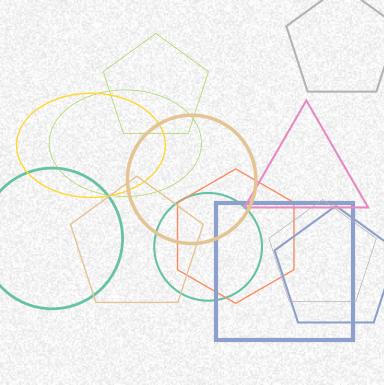[{"shape": "circle", "thickness": 2, "radius": 0.91, "center": [0.136, 0.381]}, {"shape": "circle", "thickness": 1.5, "radius": 0.7, "center": [0.541, 0.359]}, {"shape": "hexagon", "thickness": 1, "radius": 0.87, "center": [0.612, 0.387]}, {"shape": "square", "thickness": 3, "radius": 0.89, "center": [0.738, 0.295]}, {"shape": "pentagon", "thickness": 1.5, "radius": 0.84, "center": [0.872, 0.298]}, {"shape": "triangle", "thickness": 1.5, "radius": 0.93, "center": [0.796, 0.554]}, {"shape": "pentagon", "thickness": 0.5, "radius": 0.72, "center": [0.405, 0.77]}, {"shape": "oval", "thickness": 0.5, "radius": 0.99, "center": [0.326, 0.628]}, {"shape": "oval", "thickness": 1, "radius": 0.97, "center": [0.236, 0.623]}, {"shape": "pentagon", "thickness": 1, "radius": 0.91, "center": [0.355, 0.361]}, {"shape": "circle", "thickness": 2.5, "radius": 0.83, "center": [0.498, 0.534]}, {"shape": "pentagon", "thickness": 0.5, "radius": 0.73, "center": [0.838, 0.335]}, {"shape": "pentagon", "thickness": 1.5, "radius": 0.76, "center": [0.888, 0.885]}]